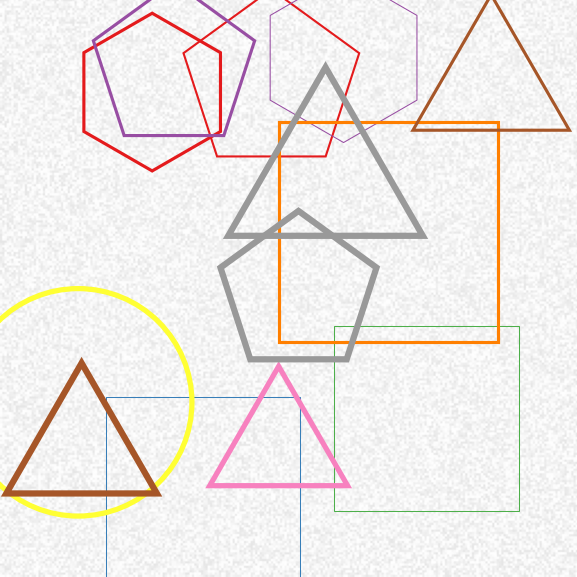[{"shape": "hexagon", "thickness": 1.5, "radius": 0.68, "center": [0.264, 0.84]}, {"shape": "pentagon", "thickness": 1, "radius": 0.8, "center": [0.47, 0.858]}, {"shape": "square", "thickness": 0.5, "radius": 0.84, "center": [0.351, 0.144]}, {"shape": "square", "thickness": 0.5, "radius": 0.8, "center": [0.739, 0.274]}, {"shape": "hexagon", "thickness": 0.5, "radius": 0.73, "center": [0.595, 0.899]}, {"shape": "pentagon", "thickness": 1.5, "radius": 0.73, "center": [0.301, 0.883]}, {"shape": "square", "thickness": 1.5, "radius": 0.95, "center": [0.673, 0.598]}, {"shape": "circle", "thickness": 2.5, "radius": 0.98, "center": [0.135, 0.302]}, {"shape": "triangle", "thickness": 3, "radius": 0.75, "center": [0.141, 0.22]}, {"shape": "triangle", "thickness": 1.5, "radius": 0.78, "center": [0.851, 0.852]}, {"shape": "triangle", "thickness": 2.5, "radius": 0.69, "center": [0.483, 0.227]}, {"shape": "pentagon", "thickness": 3, "radius": 0.71, "center": [0.517, 0.492]}, {"shape": "triangle", "thickness": 3, "radius": 0.97, "center": [0.564, 0.688]}]